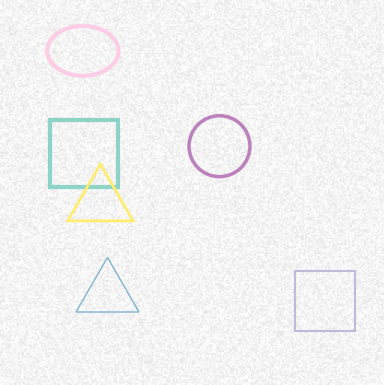[{"shape": "square", "thickness": 3, "radius": 0.44, "center": [0.218, 0.601]}, {"shape": "square", "thickness": 1.5, "radius": 0.39, "center": [0.844, 0.218]}, {"shape": "triangle", "thickness": 1, "radius": 0.47, "center": [0.279, 0.237]}, {"shape": "oval", "thickness": 3, "radius": 0.46, "center": [0.215, 0.868]}, {"shape": "circle", "thickness": 2.5, "radius": 0.4, "center": [0.57, 0.62]}, {"shape": "triangle", "thickness": 2, "radius": 0.49, "center": [0.261, 0.475]}]